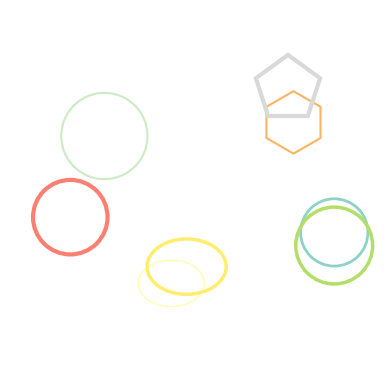[{"shape": "circle", "thickness": 2, "radius": 0.44, "center": [0.868, 0.396]}, {"shape": "oval", "thickness": 1, "radius": 0.43, "center": [0.445, 0.264]}, {"shape": "circle", "thickness": 3, "radius": 0.48, "center": [0.183, 0.436]}, {"shape": "hexagon", "thickness": 1.5, "radius": 0.41, "center": [0.762, 0.682]}, {"shape": "circle", "thickness": 2.5, "radius": 0.5, "center": [0.868, 0.362]}, {"shape": "pentagon", "thickness": 3, "radius": 0.44, "center": [0.748, 0.77]}, {"shape": "circle", "thickness": 1.5, "radius": 0.56, "center": [0.271, 0.647]}, {"shape": "oval", "thickness": 2.5, "radius": 0.51, "center": [0.485, 0.307]}]